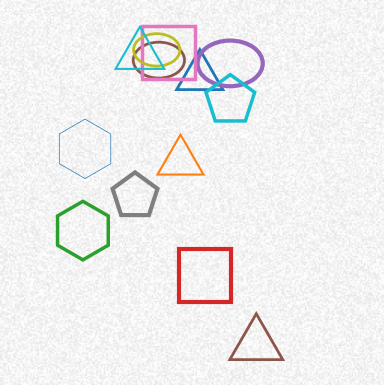[{"shape": "triangle", "thickness": 2, "radius": 0.35, "center": [0.519, 0.802]}, {"shape": "hexagon", "thickness": 0.5, "radius": 0.39, "center": [0.221, 0.613]}, {"shape": "triangle", "thickness": 1.5, "radius": 0.35, "center": [0.469, 0.581]}, {"shape": "hexagon", "thickness": 2.5, "radius": 0.38, "center": [0.215, 0.401]}, {"shape": "square", "thickness": 3, "radius": 0.34, "center": [0.532, 0.284]}, {"shape": "oval", "thickness": 3, "radius": 0.42, "center": [0.598, 0.835]}, {"shape": "triangle", "thickness": 2, "radius": 0.4, "center": [0.666, 0.106]}, {"shape": "oval", "thickness": 2, "radius": 0.33, "center": [0.413, 0.844]}, {"shape": "square", "thickness": 2.5, "radius": 0.34, "center": [0.438, 0.864]}, {"shape": "pentagon", "thickness": 3, "radius": 0.31, "center": [0.351, 0.491]}, {"shape": "oval", "thickness": 2, "radius": 0.3, "center": [0.407, 0.87]}, {"shape": "triangle", "thickness": 1.5, "radius": 0.36, "center": [0.363, 0.858]}, {"shape": "pentagon", "thickness": 2.5, "radius": 0.33, "center": [0.598, 0.74]}]